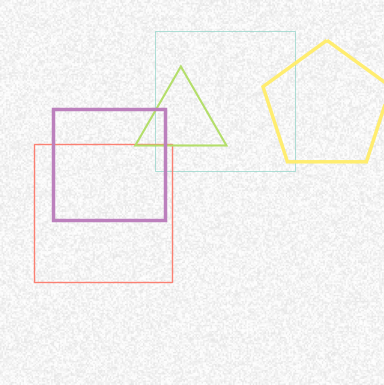[{"shape": "square", "thickness": 0.5, "radius": 0.91, "center": [0.585, 0.737]}, {"shape": "square", "thickness": 1, "radius": 0.9, "center": [0.267, 0.447]}, {"shape": "triangle", "thickness": 1.5, "radius": 0.68, "center": [0.47, 0.691]}, {"shape": "square", "thickness": 2.5, "radius": 0.72, "center": [0.284, 0.573]}, {"shape": "pentagon", "thickness": 2.5, "radius": 0.87, "center": [0.849, 0.721]}]